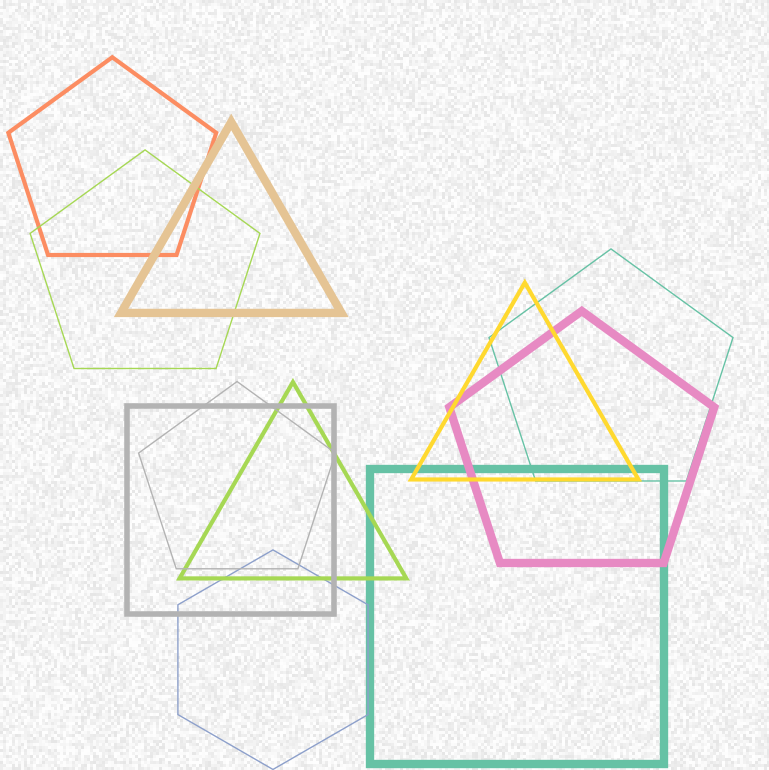[{"shape": "square", "thickness": 3, "radius": 0.96, "center": [0.672, 0.2]}, {"shape": "pentagon", "thickness": 0.5, "radius": 0.83, "center": [0.794, 0.51]}, {"shape": "pentagon", "thickness": 1.5, "radius": 0.71, "center": [0.146, 0.784]}, {"shape": "hexagon", "thickness": 0.5, "radius": 0.71, "center": [0.354, 0.143]}, {"shape": "pentagon", "thickness": 3, "radius": 0.9, "center": [0.756, 0.415]}, {"shape": "triangle", "thickness": 1.5, "radius": 0.85, "center": [0.38, 0.334]}, {"shape": "pentagon", "thickness": 0.5, "radius": 0.78, "center": [0.188, 0.648]}, {"shape": "triangle", "thickness": 1.5, "radius": 0.85, "center": [0.682, 0.463]}, {"shape": "triangle", "thickness": 3, "radius": 0.83, "center": [0.3, 0.676]}, {"shape": "pentagon", "thickness": 0.5, "radius": 0.67, "center": [0.308, 0.37]}, {"shape": "square", "thickness": 2, "radius": 0.67, "center": [0.299, 0.337]}]